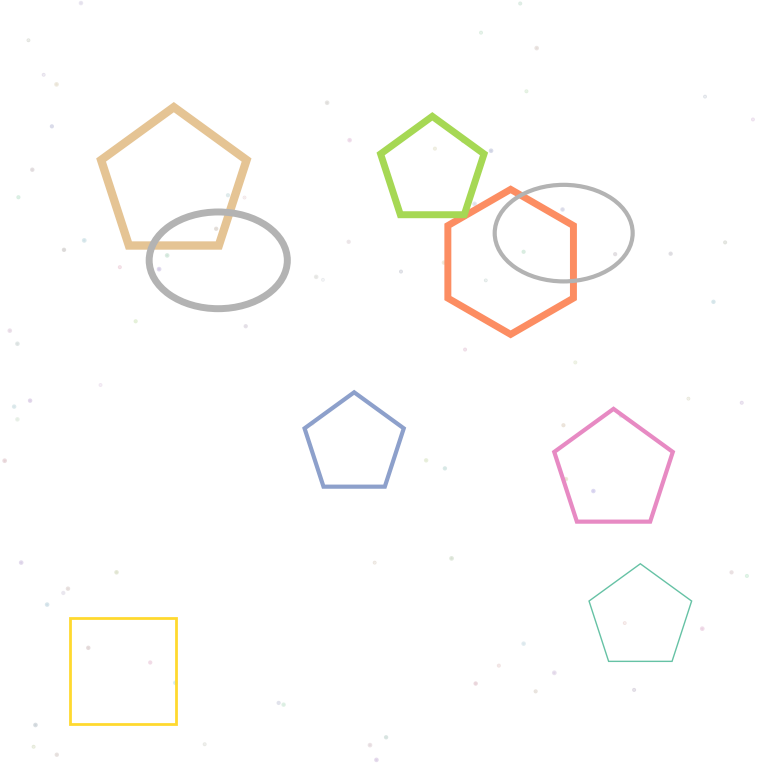[{"shape": "pentagon", "thickness": 0.5, "radius": 0.35, "center": [0.832, 0.198]}, {"shape": "hexagon", "thickness": 2.5, "radius": 0.47, "center": [0.663, 0.66]}, {"shape": "pentagon", "thickness": 1.5, "radius": 0.34, "center": [0.46, 0.423]}, {"shape": "pentagon", "thickness": 1.5, "radius": 0.4, "center": [0.797, 0.388]}, {"shape": "pentagon", "thickness": 2.5, "radius": 0.35, "center": [0.561, 0.778]}, {"shape": "square", "thickness": 1, "radius": 0.34, "center": [0.16, 0.128]}, {"shape": "pentagon", "thickness": 3, "radius": 0.5, "center": [0.226, 0.762]}, {"shape": "oval", "thickness": 1.5, "radius": 0.45, "center": [0.732, 0.697]}, {"shape": "oval", "thickness": 2.5, "radius": 0.45, "center": [0.283, 0.662]}]